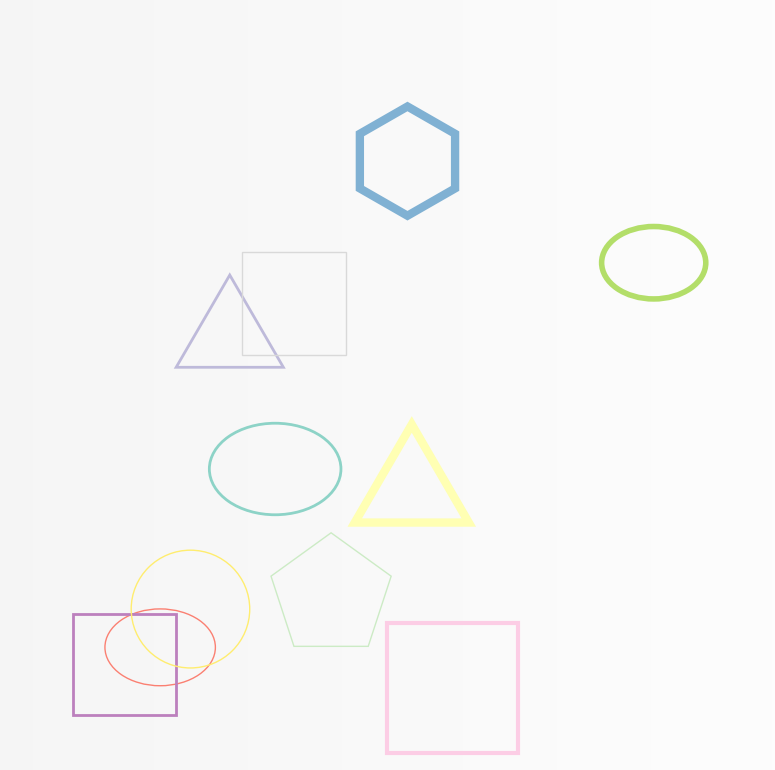[{"shape": "oval", "thickness": 1, "radius": 0.42, "center": [0.355, 0.391]}, {"shape": "triangle", "thickness": 3, "radius": 0.42, "center": [0.531, 0.364]}, {"shape": "triangle", "thickness": 1, "radius": 0.4, "center": [0.296, 0.563]}, {"shape": "oval", "thickness": 0.5, "radius": 0.36, "center": [0.207, 0.159]}, {"shape": "hexagon", "thickness": 3, "radius": 0.35, "center": [0.526, 0.791]}, {"shape": "oval", "thickness": 2, "radius": 0.34, "center": [0.843, 0.659]}, {"shape": "square", "thickness": 1.5, "radius": 0.42, "center": [0.584, 0.106]}, {"shape": "square", "thickness": 0.5, "radius": 0.33, "center": [0.379, 0.605]}, {"shape": "square", "thickness": 1, "radius": 0.33, "center": [0.16, 0.137]}, {"shape": "pentagon", "thickness": 0.5, "radius": 0.41, "center": [0.427, 0.227]}, {"shape": "circle", "thickness": 0.5, "radius": 0.38, "center": [0.246, 0.209]}]